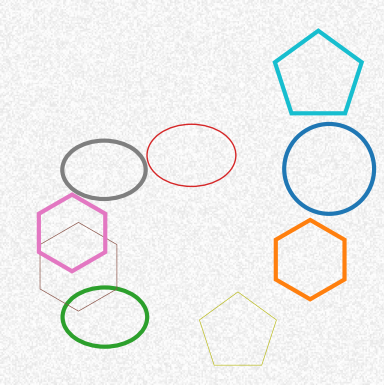[{"shape": "circle", "thickness": 3, "radius": 0.58, "center": [0.855, 0.561]}, {"shape": "hexagon", "thickness": 3, "radius": 0.52, "center": [0.806, 0.326]}, {"shape": "oval", "thickness": 3, "radius": 0.55, "center": [0.272, 0.176]}, {"shape": "oval", "thickness": 1, "radius": 0.58, "center": [0.497, 0.597]}, {"shape": "hexagon", "thickness": 0.5, "radius": 0.58, "center": [0.204, 0.307]}, {"shape": "hexagon", "thickness": 3, "radius": 0.5, "center": [0.187, 0.395]}, {"shape": "oval", "thickness": 3, "radius": 0.54, "center": [0.27, 0.559]}, {"shape": "pentagon", "thickness": 0.5, "radius": 0.53, "center": [0.618, 0.137]}, {"shape": "pentagon", "thickness": 3, "radius": 0.59, "center": [0.827, 0.802]}]